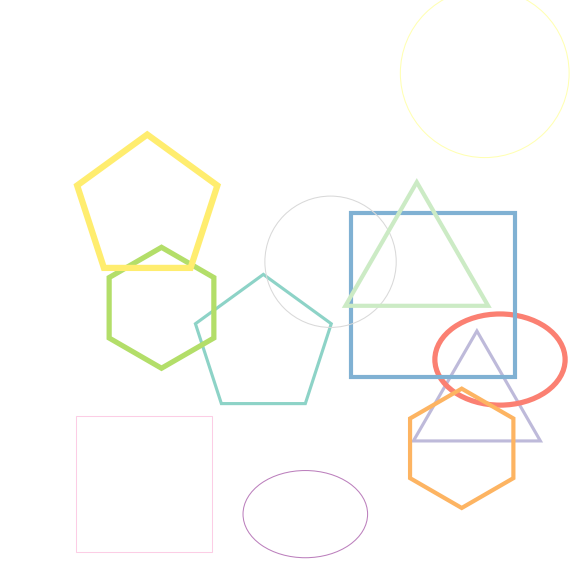[{"shape": "pentagon", "thickness": 1.5, "radius": 0.62, "center": [0.456, 0.4]}, {"shape": "circle", "thickness": 0.5, "radius": 0.73, "center": [0.839, 0.872]}, {"shape": "triangle", "thickness": 1.5, "radius": 0.63, "center": [0.826, 0.299]}, {"shape": "oval", "thickness": 2.5, "radius": 0.56, "center": [0.866, 0.377]}, {"shape": "square", "thickness": 2, "radius": 0.71, "center": [0.75, 0.489]}, {"shape": "hexagon", "thickness": 2, "radius": 0.52, "center": [0.8, 0.223]}, {"shape": "hexagon", "thickness": 2.5, "radius": 0.52, "center": [0.28, 0.466]}, {"shape": "square", "thickness": 0.5, "radius": 0.59, "center": [0.249, 0.161]}, {"shape": "circle", "thickness": 0.5, "radius": 0.57, "center": [0.572, 0.546]}, {"shape": "oval", "thickness": 0.5, "radius": 0.54, "center": [0.529, 0.109]}, {"shape": "triangle", "thickness": 2, "radius": 0.71, "center": [0.722, 0.541]}, {"shape": "pentagon", "thickness": 3, "radius": 0.64, "center": [0.255, 0.638]}]